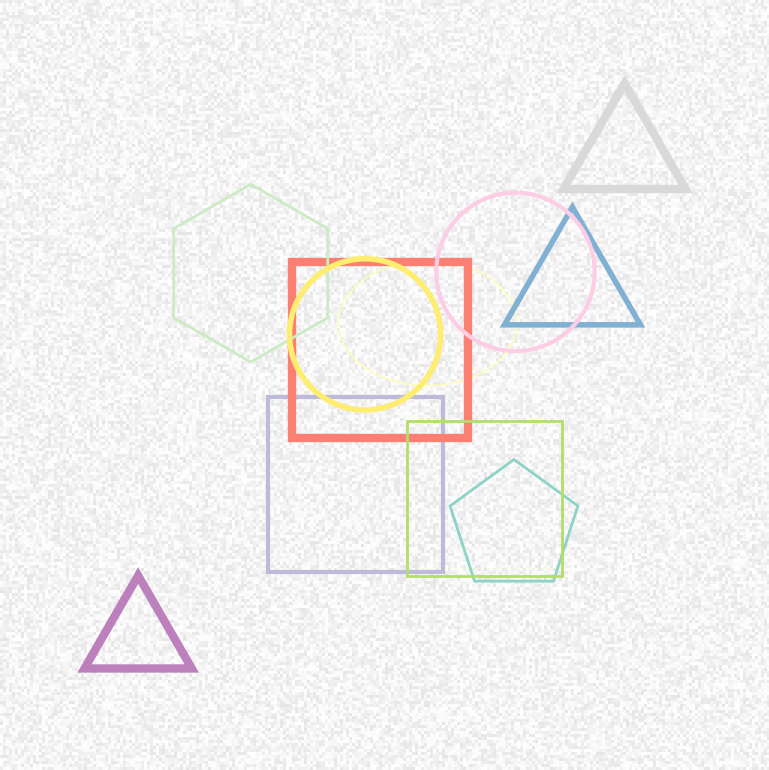[{"shape": "pentagon", "thickness": 1, "radius": 0.44, "center": [0.668, 0.316]}, {"shape": "oval", "thickness": 0.5, "radius": 0.58, "center": [0.555, 0.58]}, {"shape": "square", "thickness": 1.5, "radius": 0.57, "center": [0.462, 0.37]}, {"shape": "square", "thickness": 3, "radius": 0.57, "center": [0.493, 0.546]}, {"shape": "triangle", "thickness": 2, "radius": 0.51, "center": [0.743, 0.629]}, {"shape": "square", "thickness": 1, "radius": 0.5, "center": [0.629, 0.353]}, {"shape": "circle", "thickness": 1.5, "radius": 0.51, "center": [0.669, 0.647]}, {"shape": "triangle", "thickness": 3, "radius": 0.46, "center": [0.811, 0.8]}, {"shape": "triangle", "thickness": 3, "radius": 0.4, "center": [0.179, 0.172]}, {"shape": "hexagon", "thickness": 1, "radius": 0.58, "center": [0.326, 0.645]}, {"shape": "circle", "thickness": 2, "radius": 0.49, "center": [0.474, 0.566]}]